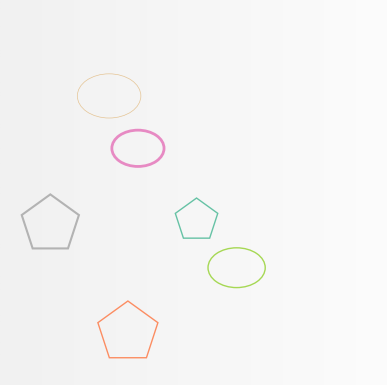[{"shape": "pentagon", "thickness": 1, "radius": 0.29, "center": [0.507, 0.428]}, {"shape": "pentagon", "thickness": 1, "radius": 0.41, "center": [0.33, 0.137]}, {"shape": "oval", "thickness": 2, "radius": 0.34, "center": [0.356, 0.615]}, {"shape": "oval", "thickness": 1, "radius": 0.37, "center": [0.611, 0.305]}, {"shape": "oval", "thickness": 0.5, "radius": 0.41, "center": [0.282, 0.751]}, {"shape": "pentagon", "thickness": 1.5, "radius": 0.39, "center": [0.13, 0.417]}]